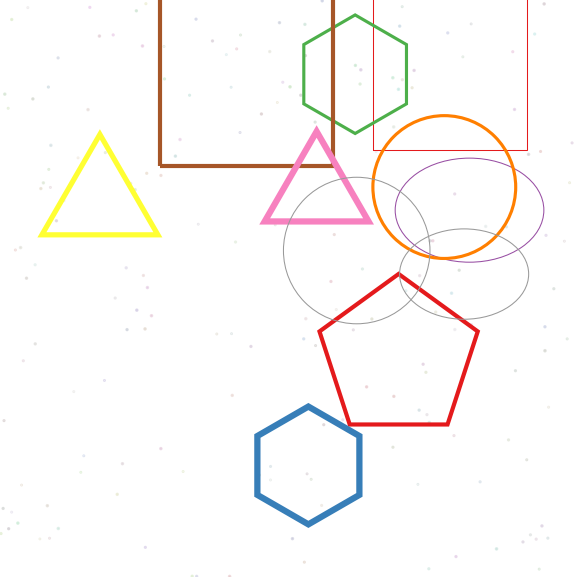[{"shape": "pentagon", "thickness": 2, "radius": 0.72, "center": [0.69, 0.381]}, {"shape": "square", "thickness": 0.5, "radius": 0.67, "center": [0.779, 0.873]}, {"shape": "hexagon", "thickness": 3, "radius": 0.51, "center": [0.534, 0.193]}, {"shape": "hexagon", "thickness": 1.5, "radius": 0.51, "center": [0.615, 0.871]}, {"shape": "oval", "thickness": 0.5, "radius": 0.64, "center": [0.813, 0.635]}, {"shape": "circle", "thickness": 1.5, "radius": 0.62, "center": [0.769, 0.675]}, {"shape": "triangle", "thickness": 2.5, "radius": 0.58, "center": [0.173, 0.65]}, {"shape": "square", "thickness": 2, "radius": 0.75, "center": [0.426, 0.861]}, {"shape": "triangle", "thickness": 3, "radius": 0.52, "center": [0.548, 0.668]}, {"shape": "circle", "thickness": 0.5, "radius": 0.63, "center": [0.618, 0.565]}, {"shape": "oval", "thickness": 0.5, "radius": 0.56, "center": [0.804, 0.525]}]